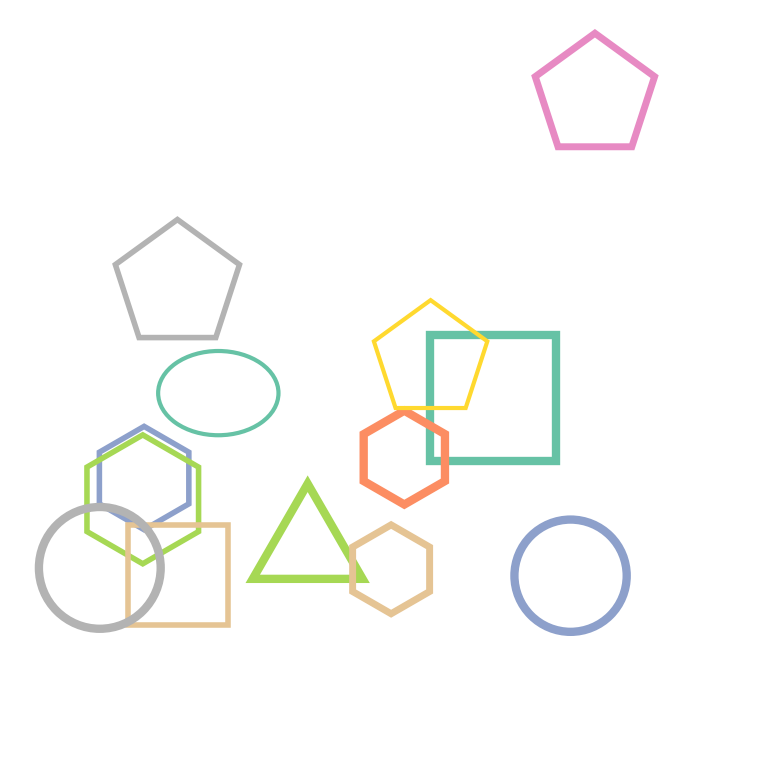[{"shape": "square", "thickness": 3, "radius": 0.41, "center": [0.64, 0.483]}, {"shape": "oval", "thickness": 1.5, "radius": 0.39, "center": [0.284, 0.489]}, {"shape": "hexagon", "thickness": 3, "radius": 0.3, "center": [0.525, 0.406]}, {"shape": "hexagon", "thickness": 2, "radius": 0.34, "center": [0.187, 0.379]}, {"shape": "circle", "thickness": 3, "radius": 0.36, "center": [0.741, 0.252]}, {"shape": "pentagon", "thickness": 2.5, "radius": 0.41, "center": [0.773, 0.875]}, {"shape": "triangle", "thickness": 3, "radius": 0.41, "center": [0.4, 0.289]}, {"shape": "hexagon", "thickness": 2, "radius": 0.42, "center": [0.185, 0.352]}, {"shape": "pentagon", "thickness": 1.5, "radius": 0.39, "center": [0.559, 0.533]}, {"shape": "square", "thickness": 2, "radius": 0.32, "center": [0.231, 0.254]}, {"shape": "hexagon", "thickness": 2.5, "radius": 0.29, "center": [0.508, 0.261]}, {"shape": "pentagon", "thickness": 2, "radius": 0.42, "center": [0.23, 0.63]}, {"shape": "circle", "thickness": 3, "radius": 0.4, "center": [0.13, 0.262]}]